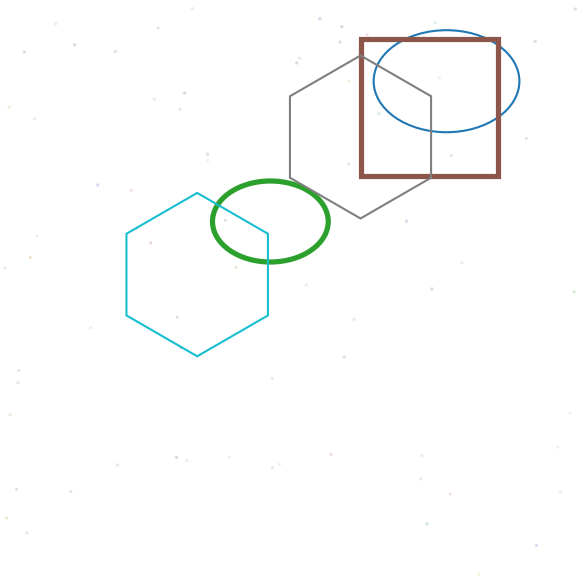[{"shape": "oval", "thickness": 1, "radius": 0.63, "center": [0.773, 0.859]}, {"shape": "oval", "thickness": 2.5, "radius": 0.5, "center": [0.468, 0.616]}, {"shape": "square", "thickness": 2.5, "radius": 0.59, "center": [0.744, 0.813]}, {"shape": "hexagon", "thickness": 1, "radius": 0.71, "center": [0.624, 0.762]}, {"shape": "hexagon", "thickness": 1, "radius": 0.71, "center": [0.341, 0.524]}]